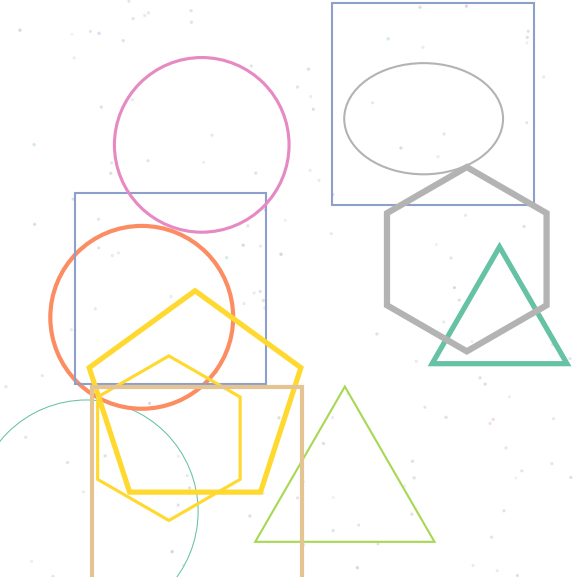[{"shape": "circle", "thickness": 0.5, "radius": 0.97, "center": [0.15, 0.113]}, {"shape": "triangle", "thickness": 2.5, "radius": 0.67, "center": [0.865, 0.437]}, {"shape": "circle", "thickness": 2, "radius": 0.79, "center": [0.245, 0.45]}, {"shape": "square", "thickness": 1, "radius": 0.83, "center": [0.295, 0.5]}, {"shape": "square", "thickness": 1, "radius": 0.87, "center": [0.75, 0.819]}, {"shape": "circle", "thickness": 1.5, "radius": 0.76, "center": [0.349, 0.748]}, {"shape": "triangle", "thickness": 1, "radius": 0.9, "center": [0.597, 0.151]}, {"shape": "hexagon", "thickness": 1.5, "radius": 0.71, "center": [0.292, 0.24]}, {"shape": "pentagon", "thickness": 2.5, "radius": 0.96, "center": [0.338, 0.303]}, {"shape": "square", "thickness": 2, "radius": 0.91, "center": [0.341, 0.147]}, {"shape": "hexagon", "thickness": 3, "radius": 0.8, "center": [0.808, 0.55]}, {"shape": "oval", "thickness": 1, "radius": 0.69, "center": [0.734, 0.794]}]